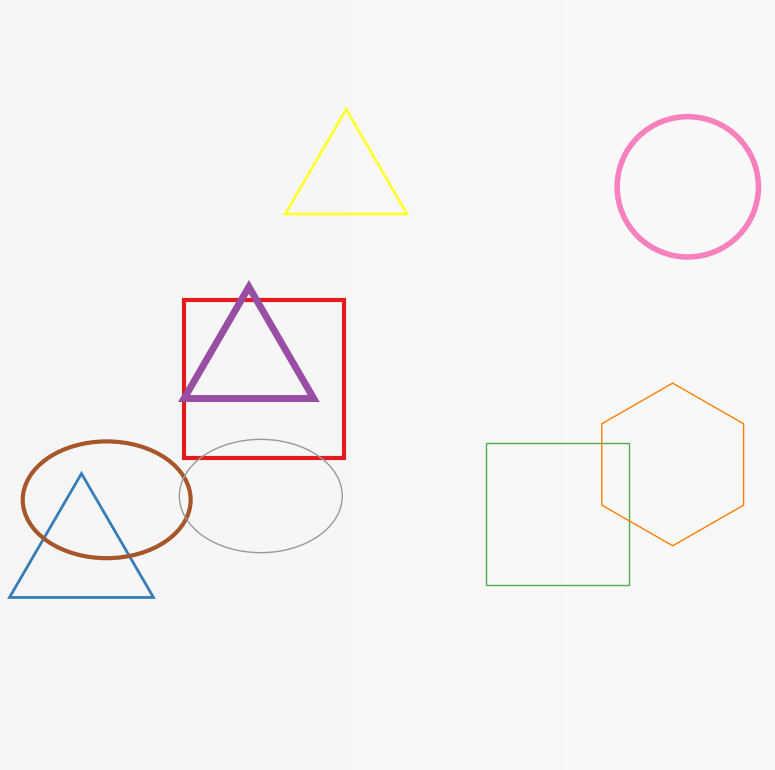[{"shape": "square", "thickness": 1.5, "radius": 0.52, "center": [0.341, 0.508]}, {"shape": "triangle", "thickness": 1, "radius": 0.54, "center": [0.105, 0.278]}, {"shape": "square", "thickness": 0.5, "radius": 0.46, "center": [0.72, 0.332]}, {"shape": "triangle", "thickness": 2.5, "radius": 0.48, "center": [0.321, 0.531]}, {"shape": "hexagon", "thickness": 0.5, "radius": 0.53, "center": [0.868, 0.397]}, {"shape": "triangle", "thickness": 1, "radius": 0.45, "center": [0.447, 0.767]}, {"shape": "oval", "thickness": 1.5, "radius": 0.54, "center": [0.138, 0.351]}, {"shape": "circle", "thickness": 2, "radius": 0.46, "center": [0.887, 0.757]}, {"shape": "oval", "thickness": 0.5, "radius": 0.53, "center": [0.337, 0.356]}]